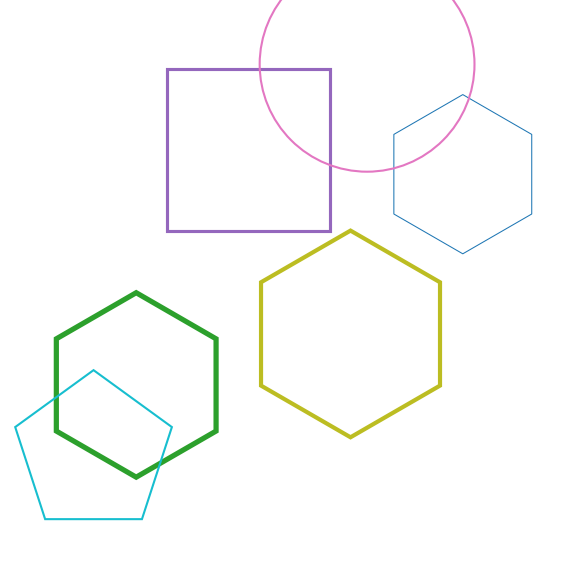[{"shape": "hexagon", "thickness": 0.5, "radius": 0.69, "center": [0.801, 0.697]}, {"shape": "hexagon", "thickness": 2.5, "radius": 0.8, "center": [0.236, 0.333]}, {"shape": "square", "thickness": 1.5, "radius": 0.7, "center": [0.43, 0.739]}, {"shape": "circle", "thickness": 1, "radius": 0.93, "center": [0.636, 0.888]}, {"shape": "hexagon", "thickness": 2, "radius": 0.89, "center": [0.607, 0.421]}, {"shape": "pentagon", "thickness": 1, "radius": 0.71, "center": [0.162, 0.216]}]